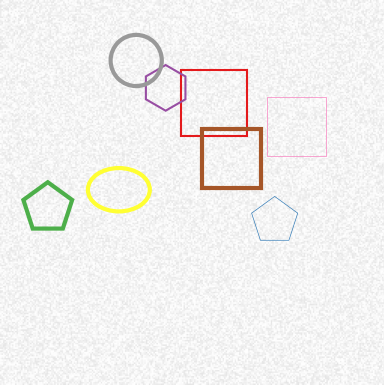[{"shape": "square", "thickness": 1.5, "radius": 0.43, "center": [0.555, 0.733]}, {"shape": "pentagon", "thickness": 0.5, "radius": 0.31, "center": [0.713, 0.427]}, {"shape": "pentagon", "thickness": 3, "radius": 0.33, "center": [0.124, 0.46]}, {"shape": "hexagon", "thickness": 1.5, "radius": 0.3, "center": [0.43, 0.772]}, {"shape": "oval", "thickness": 3, "radius": 0.4, "center": [0.309, 0.507]}, {"shape": "square", "thickness": 3, "radius": 0.38, "center": [0.602, 0.588]}, {"shape": "square", "thickness": 0.5, "radius": 0.39, "center": [0.77, 0.671]}, {"shape": "circle", "thickness": 3, "radius": 0.33, "center": [0.354, 0.843]}]